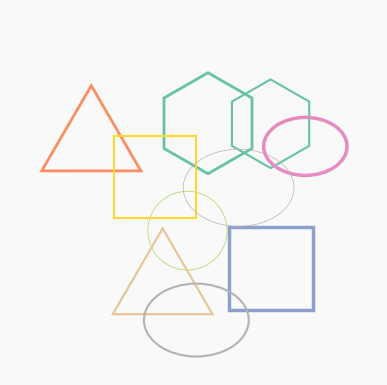[{"shape": "hexagon", "thickness": 2, "radius": 0.66, "center": [0.537, 0.68]}, {"shape": "hexagon", "thickness": 1.5, "radius": 0.58, "center": [0.698, 0.679]}, {"shape": "triangle", "thickness": 2, "radius": 0.74, "center": [0.236, 0.63]}, {"shape": "square", "thickness": 2.5, "radius": 0.54, "center": [0.7, 0.302]}, {"shape": "oval", "thickness": 2.5, "radius": 0.54, "center": [0.788, 0.62]}, {"shape": "circle", "thickness": 0.5, "radius": 0.51, "center": [0.484, 0.401]}, {"shape": "square", "thickness": 1.5, "radius": 0.53, "center": [0.399, 0.541]}, {"shape": "triangle", "thickness": 1.5, "radius": 0.74, "center": [0.42, 0.258]}, {"shape": "oval", "thickness": 0.5, "radius": 0.71, "center": [0.616, 0.512]}, {"shape": "oval", "thickness": 1.5, "radius": 0.68, "center": [0.507, 0.169]}]